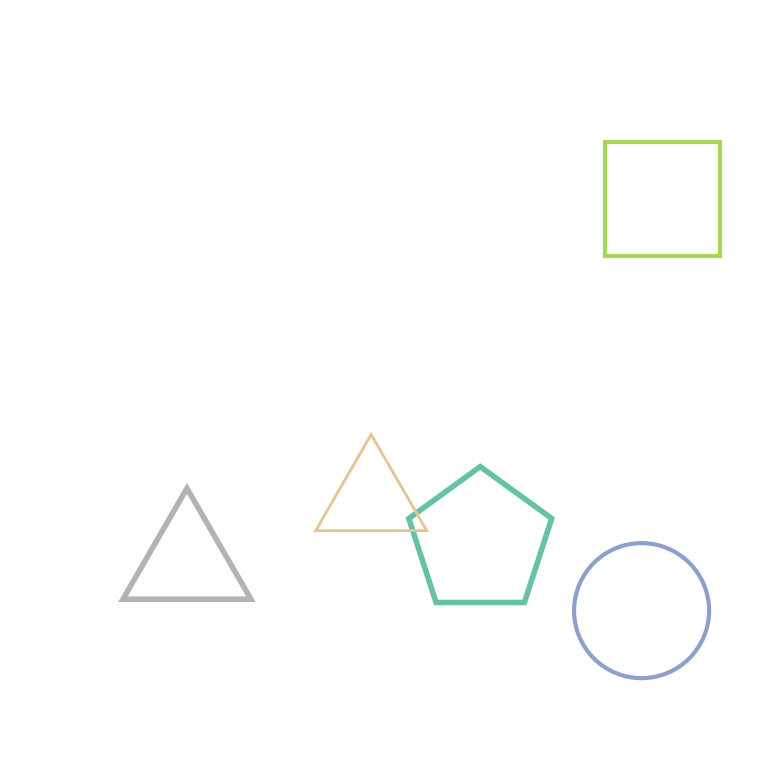[{"shape": "pentagon", "thickness": 2, "radius": 0.49, "center": [0.624, 0.296]}, {"shape": "circle", "thickness": 1.5, "radius": 0.44, "center": [0.833, 0.207]}, {"shape": "square", "thickness": 1.5, "radius": 0.37, "center": [0.86, 0.742]}, {"shape": "triangle", "thickness": 1, "radius": 0.42, "center": [0.482, 0.352]}, {"shape": "triangle", "thickness": 2, "radius": 0.48, "center": [0.243, 0.27]}]